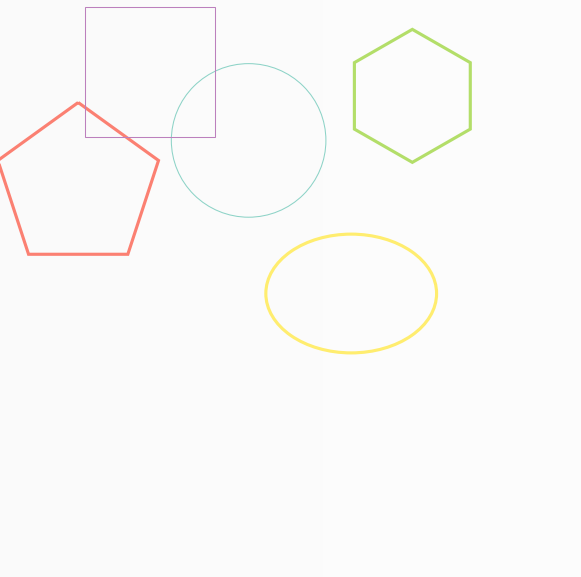[{"shape": "circle", "thickness": 0.5, "radius": 0.66, "center": [0.428, 0.756]}, {"shape": "pentagon", "thickness": 1.5, "radius": 0.73, "center": [0.135, 0.676]}, {"shape": "hexagon", "thickness": 1.5, "radius": 0.58, "center": [0.709, 0.833]}, {"shape": "square", "thickness": 0.5, "radius": 0.56, "center": [0.258, 0.875]}, {"shape": "oval", "thickness": 1.5, "radius": 0.73, "center": [0.604, 0.491]}]